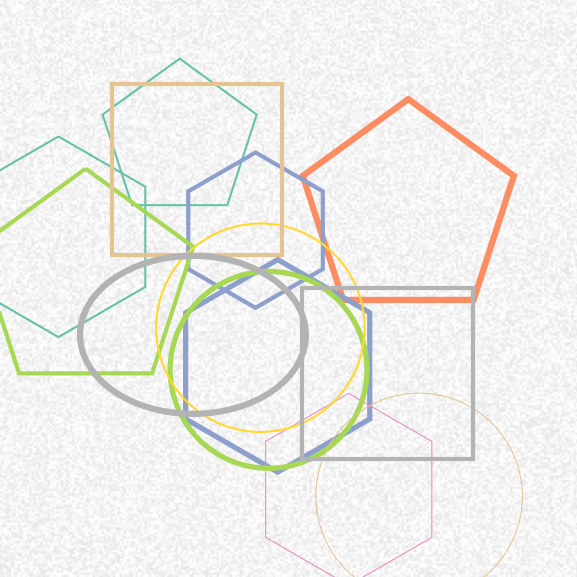[{"shape": "hexagon", "thickness": 1, "radius": 0.87, "center": [0.101, 0.589]}, {"shape": "pentagon", "thickness": 1, "radius": 0.7, "center": [0.311, 0.757]}, {"shape": "pentagon", "thickness": 3, "radius": 0.96, "center": [0.707, 0.635]}, {"shape": "hexagon", "thickness": 2, "radius": 0.67, "center": [0.442, 0.601]}, {"shape": "hexagon", "thickness": 2.5, "radius": 0.92, "center": [0.481, 0.366]}, {"shape": "hexagon", "thickness": 0.5, "radius": 0.83, "center": [0.604, 0.152]}, {"shape": "pentagon", "thickness": 2, "radius": 0.98, "center": [0.148, 0.511]}, {"shape": "circle", "thickness": 2.5, "radius": 0.85, "center": [0.465, 0.359]}, {"shape": "circle", "thickness": 1, "radius": 0.9, "center": [0.451, 0.432]}, {"shape": "circle", "thickness": 0.5, "radius": 0.89, "center": [0.726, 0.139]}, {"shape": "square", "thickness": 2, "radius": 0.74, "center": [0.341, 0.706]}, {"shape": "oval", "thickness": 3, "radius": 0.98, "center": [0.334, 0.419]}, {"shape": "square", "thickness": 2, "radius": 0.74, "center": [0.671, 0.353]}]